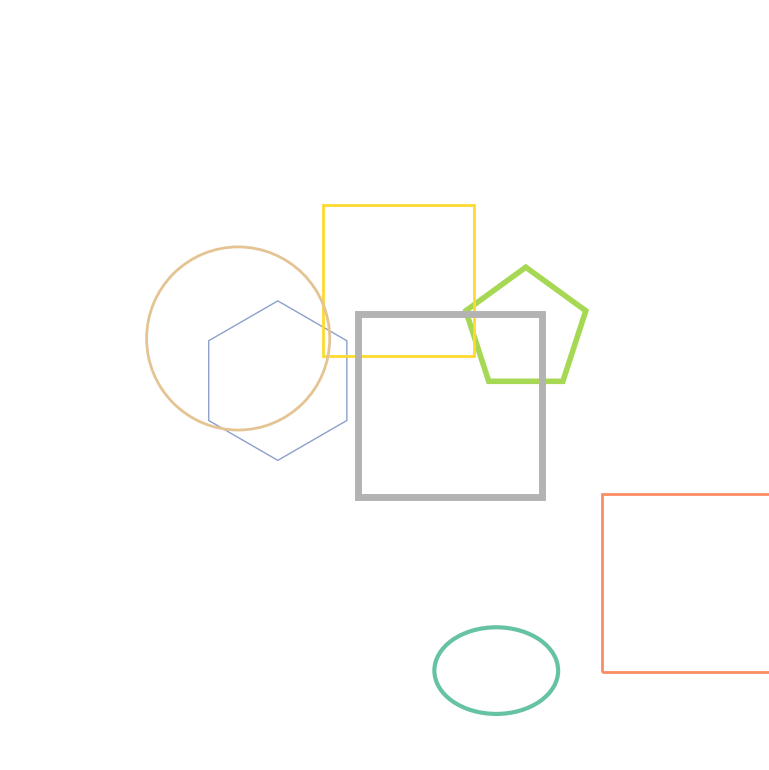[{"shape": "oval", "thickness": 1.5, "radius": 0.4, "center": [0.644, 0.129]}, {"shape": "square", "thickness": 1, "radius": 0.58, "center": [0.898, 0.243]}, {"shape": "hexagon", "thickness": 0.5, "radius": 0.52, "center": [0.361, 0.506]}, {"shape": "pentagon", "thickness": 2, "radius": 0.41, "center": [0.683, 0.571]}, {"shape": "square", "thickness": 1, "radius": 0.49, "center": [0.517, 0.635]}, {"shape": "circle", "thickness": 1, "radius": 0.59, "center": [0.309, 0.56]}, {"shape": "square", "thickness": 2.5, "radius": 0.6, "center": [0.584, 0.473]}]